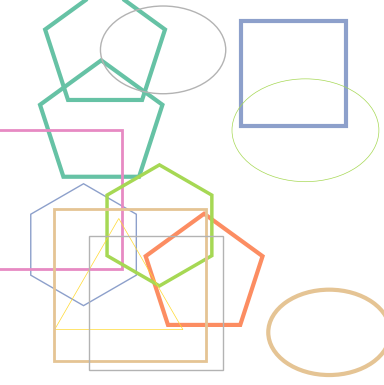[{"shape": "pentagon", "thickness": 3, "radius": 0.84, "center": [0.263, 0.676]}, {"shape": "pentagon", "thickness": 3, "radius": 0.82, "center": [0.273, 0.873]}, {"shape": "pentagon", "thickness": 3, "radius": 0.8, "center": [0.53, 0.285]}, {"shape": "square", "thickness": 3, "radius": 0.68, "center": [0.763, 0.81]}, {"shape": "hexagon", "thickness": 1, "radius": 0.79, "center": [0.217, 0.364]}, {"shape": "square", "thickness": 2, "radius": 0.9, "center": [0.136, 0.482]}, {"shape": "oval", "thickness": 0.5, "radius": 0.95, "center": [0.793, 0.662]}, {"shape": "hexagon", "thickness": 2.5, "radius": 0.79, "center": [0.414, 0.415]}, {"shape": "triangle", "thickness": 0.5, "radius": 0.96, "center": [0.308, 0.24]}, {"shape": "oval", "thickness": 3, "radius": 0.79, "center": [0.855, 0.137]}, {"shape": "square", "thickness": 2, "radius": 0.99, "center": [0.337, 0.26]}, {"shape": "oval", "thickness": 1, "radius": 0.81, "center": [0.424, 0.87]}, {"shape": "square", "thickness": 1, "radius": 0.87, "center": [0.405, 0.214]}]